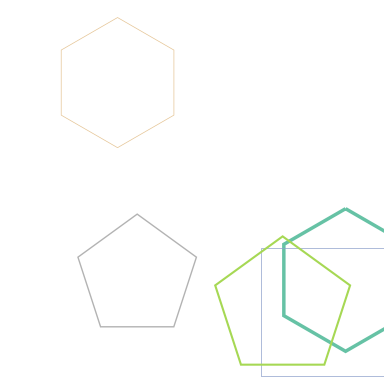[{"shape": "hexagon", "thickness": 2.5, "radius": 0.93, "center": [0.898, 0.273]}, {"shape": "square", "thickness": 0.5, "radius": 0.83, "center": [0.845, 0.19]}, {"shape": "pentagon", "thickness": 1.5, "radius": 0.92, "center": [0.734, 0.202]}, {"shape": "hexagon", "thickness": 0.5, "radius": 0.85, "center": [0.305, 0.785]}, {"shape": "pentagon", "thickness": 1, "radius": 0.81, "center": [0.356, 0.282]}]